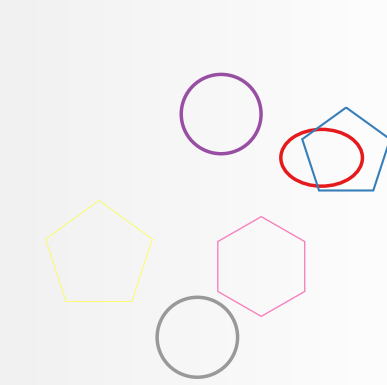[{"shape": "oval", "thickness": 2.5, "radius": 0.53, "center": [0.83, 0.59]}, {"shape": "pentagon", "thickness": 1.5, "radius": 0.6, "center": [0.893, 0.602]}, {"shape": "circle", "thickness": 2.5, "radius": 0.52, "center": [0.571, 0.704]}, {"shape": "pentagon", "thickness": 0.5, "radius": 0.72, "center": [0.256, 0.334]}, {"shape": "hexagon", "thickness": 1, "radius": 0.65, "center": [0.674, 0.308]}, {"shape": "circle", "thickness": 2.5, "radius": 0.52, "center": [0.509, 0.124]}]